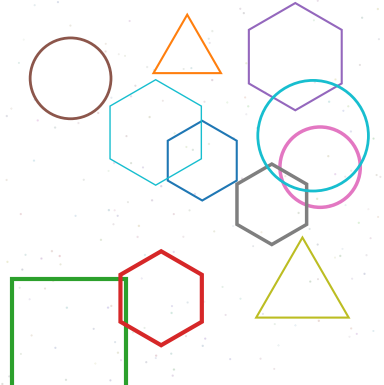[{"shape": "hexagon", "thickness": 1.5, "radius": 0.52, "center": [0.525, 0.583]}, {"shape": "triangle", "thickness": 1.5, "radius": 0.51, "center": [0.486, 0.861]}, {"shape": "square", "thickness": 3, "radius": 0.74, "center": [0.18, 0.129]}, {"shape": "hexagon", "thickness": 3, "radius": 0.61, "center": [0.419, 0.225]}, {"shape": "hexagon", "thickness": 1.5, "radius": 0.7, "center": [0.767, 0.853]}, {"shape": "circle", "thickness": 2, "radius": 0.52, "center": [0.183, 0.797]}, {"shape": "circle", "thickness": 2.5, "radius": 0.52, "center": [0.831, 0.566]}, {"shape": "hexagon", "thickness": 2.5, "radius": 0.52, "center": [0.706, 0.469]}, {"shape": "triangle", "thickness": 1.5, "radius": 0.69, "center": [0.786, 0.244]}, {"shape": "hexagon", "thickness": 1, "radius": 0.68, "center": [0.404, 0.656]}, {"shape": "circle", "thickness": 2, "radius": 0.72, "center": [0.813, 0.648]}]